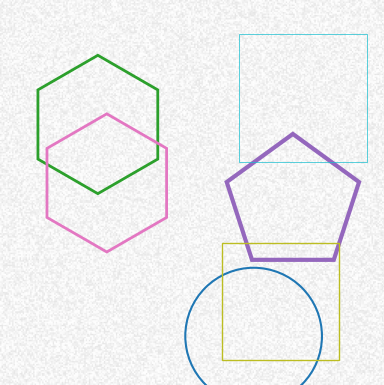[{"shape": "circle", "thickness": 1.5, "radius": 0.89, "center": [0.659, 0.127]}, {"shape": "hexagon", "thickness": 2, "radius": 0.9, "center": [0.254, 0.677]}, {"shape": "pentagon", "thickness": 3, "radius": 0.9, "center": [0.761, 0.471]}, {"shape": "hexagon", "thickness": 2, "radius": 0.9, "center": [0.277, 0.525]}, {"shape": "square", "thickness": 1, "radius": 0.76, "center": [0.728, 0.218]}, {"shape": "square", "thickness": 0.5, "radius": 0.83, "center": [0.788, 0.747]}]